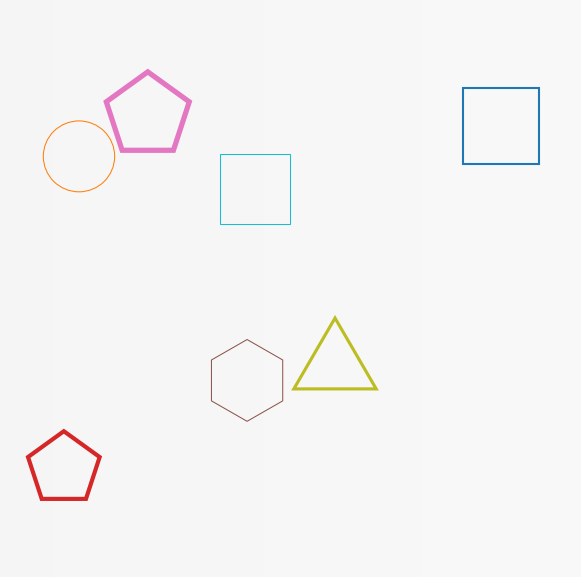[{"shape": "square", "thickness": 1, "radius": 0.33, "center": [0.862, 0.781]}, {"shape": "circle", "thickness": 0.5, "radius": 0.31, "center": [0.136, 0.728]}, {"shape": "pentagon", "thickness": 2, "radius": 0.32, "center": [0.11, 0.188]}, {"shape": "hexagon", "thickness": 0.5, "radius": 0.35, "center": [0.425, 0.34]}, {"shape": "pentagon", "thickness": 2.5, "radius": 0.38, "center": [0.254, 0.8]}, {"shape": "triangle", "thickness": 1.5, "radius": 0.41, "center": [0.576, 0.367]}, {"shape": "square", "thickness": 0.5, "radius": 0.3, "center": [0.438, 0.672]}]